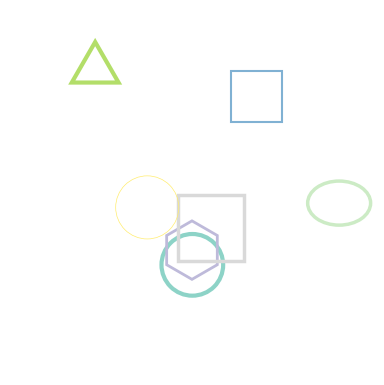[{"shape": "circle", "thickness": 3, "radius": 0.4, "center": [0.5, 0.312]}, {"shape": "hexagon", "thickness": 2, "radius": 0.38, "center": [0.499, 0.35]}, {"shape": "square", "thickness": 1.5, "radius": 0.33, "center": [0.666, 0.749]}, {"shape": "triangle", "thickness": 3, "radius": 0.35, "center": [0.247, 0.821]}, {"shape": "square", "thickness": 2.5, "radius": 0.43, "center": [0.547, 0.407]}, {"shape": "oval", "thickness": 2.5, "radius": 0.41, "center": [0.881, 0.472]}, {"shape": "circle", "thickness": 0.5, "radius": 0.41, "center": [0.382, 0.461]}]